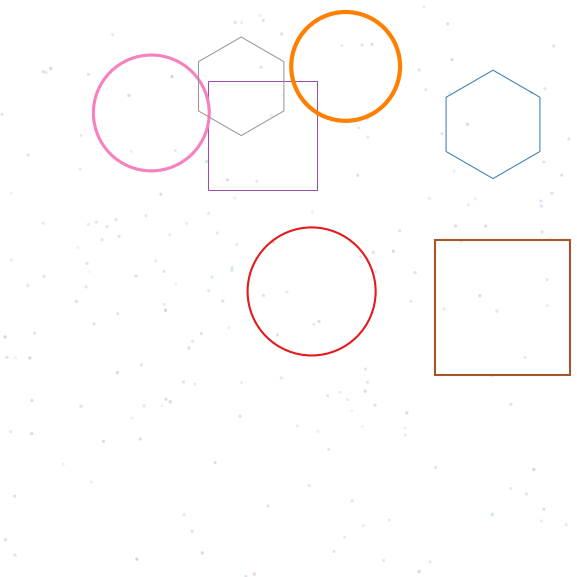[{"shape": "circle", "thickness": 1, "radius": 0.55, "center": [0.54, 0.494]}, {"shape": "hexagon", "thickness": 0.5, "radius": 0.47, "center": [0.854, 0.784]}, {"shape": "square", "thickness": 0.5, "radius": 0.47, "center": [0.455, 0.765]}, {"shape": "circle", "thickness": 2, "radius": 0.47, "center": [0.599, 0.884]}, {"shape": "square", "thickness": 1, "radius": 0.58, "center": [0.87, 0.467]}, {"shape": "circle", "thickness": 1.5, "radius": 0.5, "center": [0.262, 0.804]}, {"shape": "hexagon", "thickness": 0.5, "radius": 0.43, "center": [0.418, 0.85]}]